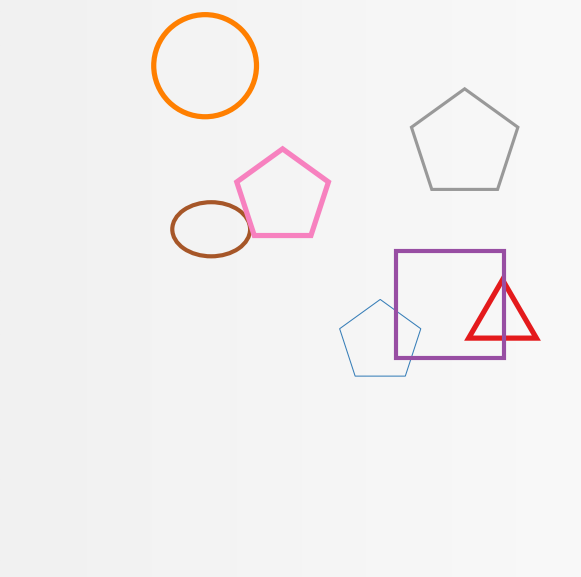[{"shape": "triangle", "thickness": 2.5, "radius": 0.34, "center": [0.865, 0.447]}, {"shape": "pentagon", "thickness": 0.5, "radius": 0.37, "center": [0.654, 0.407]}, {"shape": "square", "thickness": 2, "radius": 0.47, "center": [0.775, 0.472]}, {"shape": "circle", "thickness": 2.5, "radius": 0.44, "center": [0.353, 0.885]}, {"shape": "oval", "thickness": 2, "radius": 0.33, "center": [0.363, 0.602]}, {"shape": "pentagon", "thickness": 2.5, "radius": 0.41, "center": [0.486, 0.658]}, {"shape": "pentagon", "thickness": 1.5, "radius": 0.48, "center": [0.799, 0.749]}]